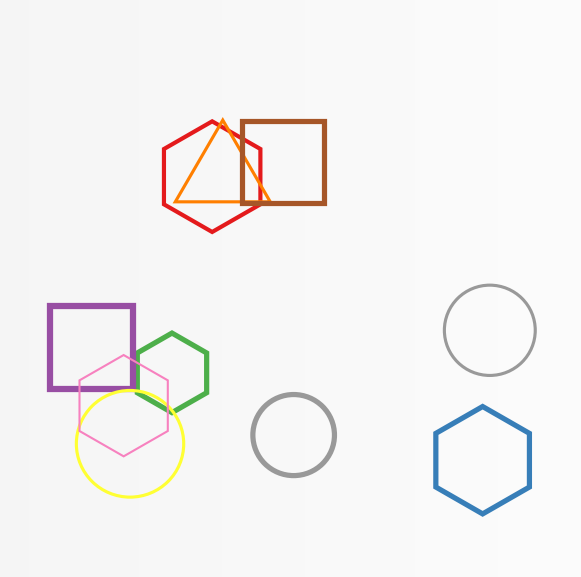[{"shape": "hexagon", "thickness": 2, "radius": 0.48, "center": [0.365, 0.693]}, {"shape": "hexagon", "thickness": 2.5, "radius": 0.46, "center": [0.83, 0.202]}, {"shape": "hexagon", "thickness": 2.5, "radius": 0.34, "center": [0.296, 0.354]}, {"shape": "square", "thickness": 3, "radius": 0.36, "center": [0.157, 0.397]}, {"shape": "triangle", "thickness": 1.5, "radius": 0.47, "center": [0.383, 0.697]}, {"shape": "circle", "thickness": 1.5, "radius": 0.46, "center": [0.224, 0.231]}, {"shape": "square", "thickness": 2.5, "radius": 0.35, "center": [0.487, 0.718]}, {"shape": "hexagon", "thickness": 1, "radius": 0.44, "center": [0.213, 0.297]}, {"shape": "circle", "thickness": 1.5, "radius": 0.39, "center": [0.843, 0.427]}, {"shape": "circle", "thickness": 2.5, "radius": 0.35, "center": [0.505, 0.246]}]